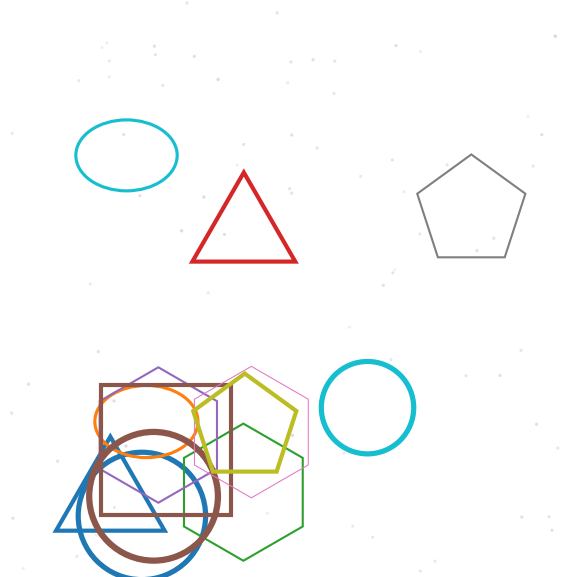[{"shape": "circle", "thickness": 2.5, "radius": 0.55, "center": [0.246, 0.106]}, {"shape": "triangle", "thickness": 2, "radius": 0.54, "center": [0.191, 0.134]}, {"shape": "oval", "thickness": 1.5, "radius": 0.45, "center": [0.253, 0.269]}, {"shape": "hexagon", "thickness": 1, "radius": 0.59, "center": [0.421, 0.147]}, {"shape": "triangle", "thickness": 2, "radius": 0.51, "center": [0.422, 0.598]}, {"shape": "hexagon", "thickness": 1, "radius": 0.59, "center": [0.274, 0.246]}, {"shape": "square", "thickness": 2, "radius": 0.56, "center": [0.288, 0.22]}, {"shape": "circle", "thickness": 3, "radius": 0.56, "center": [0.266, 0.14]}, {"shape": "hexagon", "thickness": 0.5, "radius": 0.57, "center": [0.435, 0.251]}, {"shape": "pentagon", "thickness": 1, "radius": 0.49, "center": [0.816, 0.633]}, {"shape": "pentagon", "thickness": 2, "radius": 0.47, "center": [0.424, 0.258]}, {"shape": "oval", "thickness": 1.5, "radius": 0.44, "center": [0.219, 0.73]}, {"shape": "circle", "thickness": 2.5, "radius": 0.4, "center": [0.636, 0.293]}]